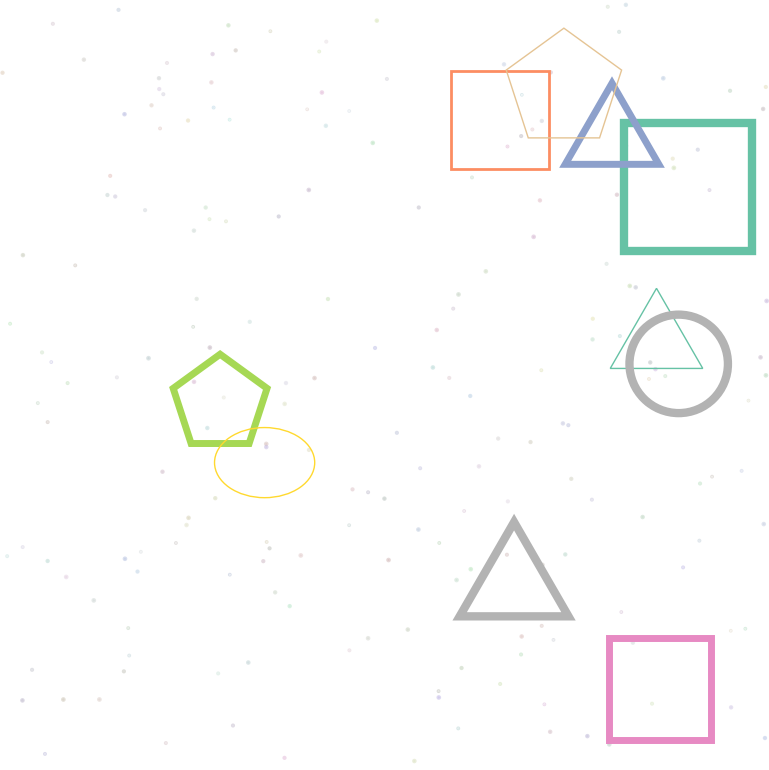[{"shape": "triangle", "thickness": 0.5, "radius": 0.35, "center": [0.853, 0.556]}, {"shape": "square", "thickness": 3, "radius": 0.42, "center": [0.894, 0.757]}, {"shape": "square", "thickness": 1, "radius": 0.32, "center": [0.649, 0.844]}, {"shape": "triangle", "thickness": 2.5, "radius": 0.35, "center": [0.795, 0.822]}, {"shape": "square", "thickness": 2.5, "radius": 0.33, "center": [0.858, 0.106]}, {"shape": "pentagon", "thickness": 2.5, "radius": 0.32, "center": [0.286, 0.476]}, {"shape": "oval", "thickness": 0.5, "radius": 0.33, "center": [0.344, 0.399]}, {"shape": "pentagon", "thickness": 0.5, "radius": 0.39, "center": [0.732, 0.885]}, {"shape": "triangle", "thickness": 3, "radius": 0.41, "center": [0.668, 0.24]}, {"shape": "circle", "thickness": 3, "radius": 0.32, "center": [0.881, 0.527]}]